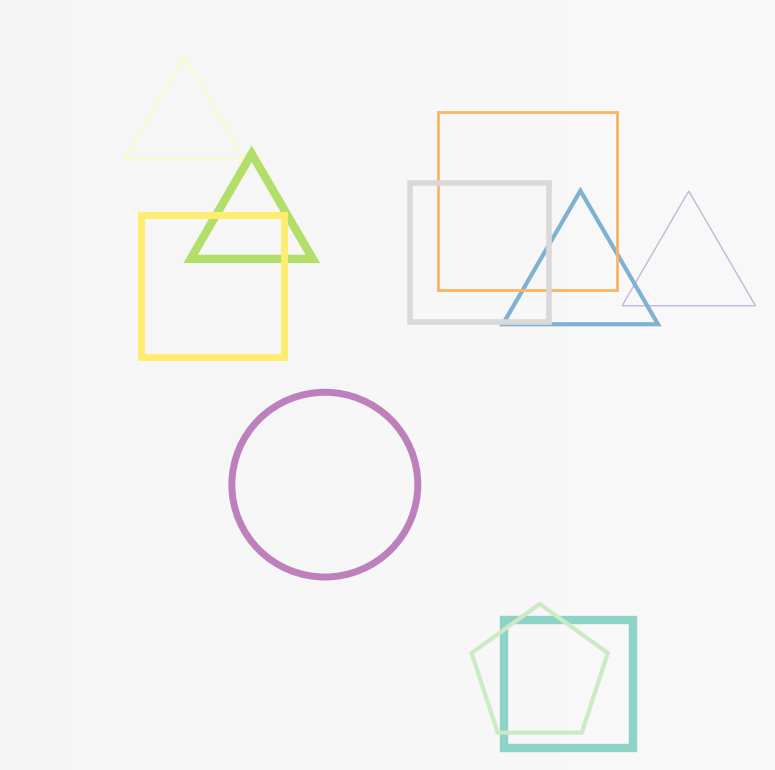[{"shape": "square", "thickness": 3, "radius": 0.42, "center": [0.733, 0.112]}, {"shape": "triangle", "thickness": 0.5, "radius": 0.45, "center": [0.238, 0.838]}, {"shape": "triangle", "thickness": 0.5, "radius": 0.5, "center": [0.889, 0.653]}, {"shape": "triangle", "thickness": 1.5, "radius": 0.58, "center": [0.749, 0.637]}, {"shape": "square", "thickness": 1, "radius": 0.58, "center": [0.68, 0.739]}, {"shape": "triangle", "thickness": 3, "radius": 0.46, "center": [0.325, 0.709]}, {"shape": "square", "thickness": 2, "radius": 0.45, "center": [0.618, 0.672]}, {"shape": "circle", "thickness": 2.5, "radius": 0.6, "center": [0.419, 0.371]}, {"shape": "pentagon", "thickness": 1.5, "radius": 0.46, "center": [0.696, 0.123]}, {"shape": "square", "thickness": 2.5, "radius": 0.46, "center": [0.275, 0.628]}]